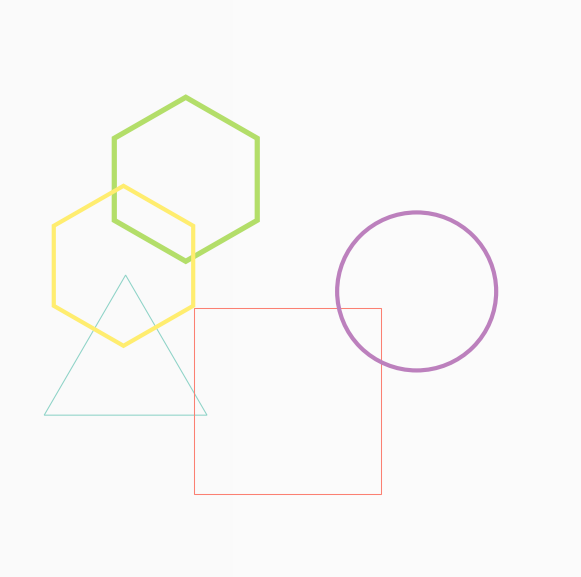[{"shape": "triangle", "thickness": 0.5, "radius": 0.81, "center": [0.216, 0.361]}, {"shape": "square", "thickness": 0.5, "radius": 0.81, "center": [0.495, 0.304]}, {"shape": "hexagon", "thickness": 2.5, "radius": 0.71, "center": [0.32, 0.689]}, {"shape": "circle", "thickness": 2, "radius": 0.68, "center": [0.717, 0.494]}, {"shape": "hexagon", "thickness": 2, "radius": 0.69, "center": [0.212, 0.539]}]